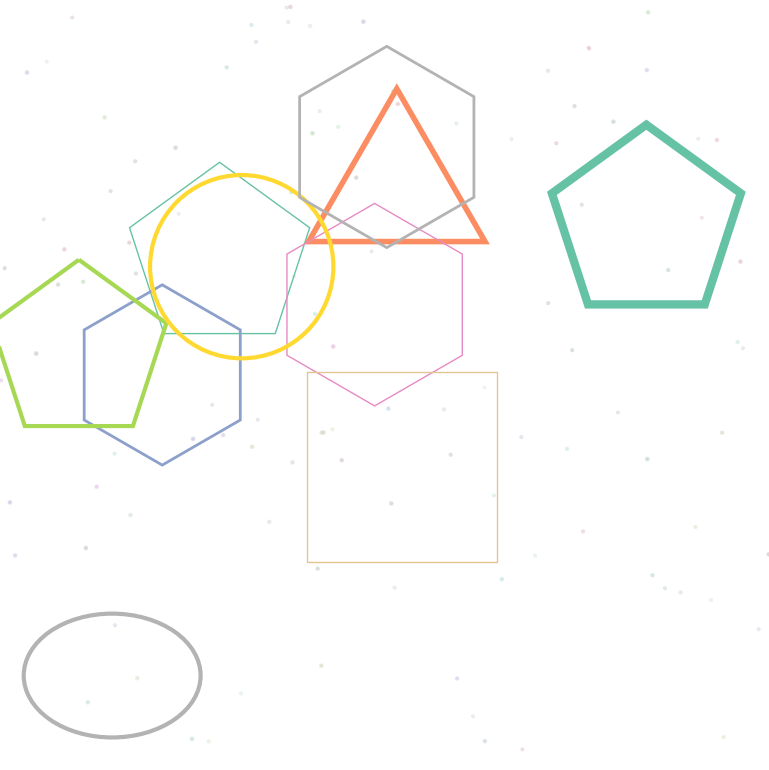[{"shape": "pentagon", "thickness": 0.5, "radius": 0.61, "center": [0.285, 0.666]}, {"shape": "pentagon", "thickness": 3, "radius": 0.65, "center": [0.839, 0.709]}, {"shape": "triangle", "thickness": 2, "radius": 0.66, "center": [0.515, 0.752]}, {"shape": "hexagon", "thickness": 1, "radius": 0.59, "center": [0.211, 0.513]}, {"shape": "hexagon", "thickness": 0.5, "radius": 0.66, "center": [0.487, 0.604]}, {"shape": "pentagon", "thickness": 1.5, "radius": 0.6, "center": [0.102, 0.543]}, {"shape": "circle", "thickness": 1.5, "radius": 0.6, "center": [0.314, 0.654]}, {"shape": "square", "thickness": 0.5, "radius": 0.61, "center": [0.522, 0.394]}, {"shape": "oval", "thickness": 1.5, "radius": 0.57, "center": [0.146, 0.123]}, {"shape": "hexagon", "thickness": 1, "radius": 0.65, "center": [0.502, 0.809]}]